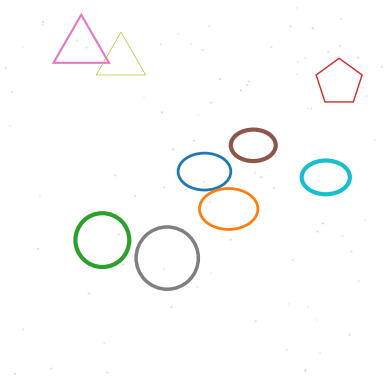[{"shape": "oval", "thickness": 2, "radius": 0.34, "center": [0.531, 0.554]}, {"shape": "oval", "thickness": 2, "radius": 0.38, "center": [0.594, 0.457]}, {"shape": "circle", "thickness": 3, "radius": 0.35, "center": [0.266, 0.376]}, {"shape": "pentagon", "thickness": 1, "radius": 0.31, "center": [0.881, 0.786]}, {"shape": "oval", "thickness": 3, "radius": 0.29, "center": [0.658, 0.623]}, {"shape": "triangle", "thickness": 1.5, "radius": 0.42, "center": [0.211, 0.878]}, {"shape": "circle", "thickness": 2.5, "radius": 0.4, "center": [0.434, 0.33]}, {"shape": "triangle", "thickness": 0.5, "radius": 0.37, "center": [0.314, 0.842]}, {"shape": "oval", "thickness": 3, "radius": 0.31, "center": [0.846, 0.539]}]